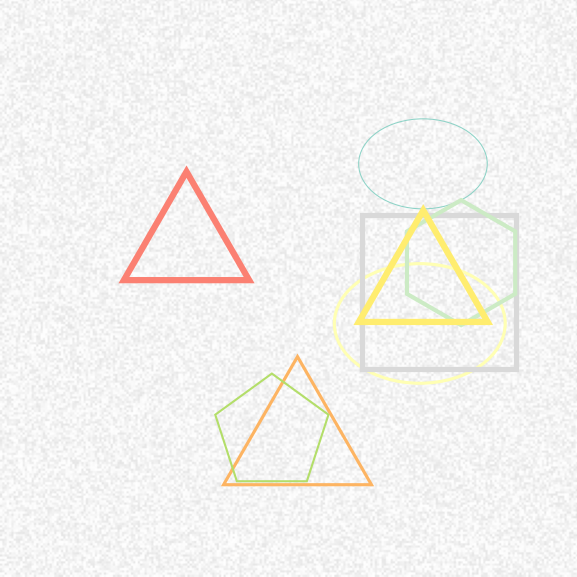[{"shape": "oval", "thickness": 0.5, "radius": 0.56, "center": [0.732, 0.715]}, {"shape": "oval", "thickness": 1.5, "radius": 0.74, "center": [0.727, 0.439]}, {"shape": "triangle", "thickness": 3, "radius": 0.63, "center": [0.323, 0.577]}, {"shape": "triangle", "thickness": 1.5, "radius": 0.74, "center": [0.515, 0.234]}, {"shape": "pentagon", "thickness": 1, "radius": 0.52, "center": [0.471, 0.249]}, {"shape": "square", "thickness": 2.5, "radius": 0.67, "center": [0.76, 0.493]}, {"shape": "hexagon", "thickness": 2, "radius": 0.54, "center": [0.798, 0.544]}, {"shape": "triangle", "thickness": 3, "radius": 0.64, "center": [0.733, 0.506]}]